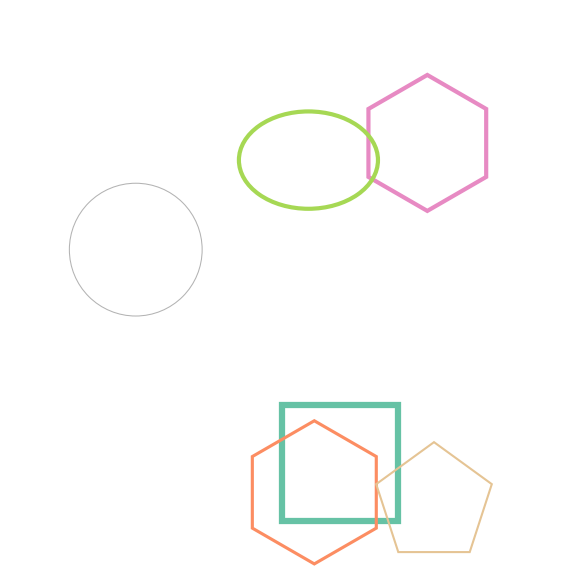[{"shape": "square", "thickness": 3, "radius": 0.5, "center": [0.589, 0.197]}, {"shape": "hexagon", "thickness": 1.5, "radius": 0.62, "center": [0.544, 0.147]}, {"shape": "hexagon", "thickness": 2, "radius": 0.59, "center": [0.74, 0.752]}, {"shape": "oval", "thickness": 2, "radius": 0.6, "center": [0.534, 0.722]}, {"shape": "pentagon", "thickness": 1, "radius": 0.53, "center": [0.752, 0.128]}, {"shape": "circle", "thickness": 0.5, "radius": 0.57, "center": [0.235, 0.567]}]